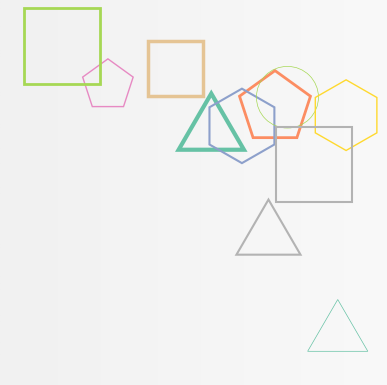[{"shape": "triangle", "thickness": 3, "radius": 0.49, "center": [0.545, 0.66]}, {"shape": "triangle", "thickness": 0.5, "radius": 0.45, "center": [0.872, 0.132]}, {"shape": "pentagon", "thickness": 2, "radius": 0.48, "center": [0.71, 0.72]}, {"shape": "hexagon", "thickness": 1.5, "radius": 0.48, "center": [0.624, 0.673]}, {"shape": "pentagon", "thickness": 1, "radius": 0.34, "center": [0.278, 0.779]}, {"shape": "circle", "thickness": 0.5, "radius": 0.4, "center": [0.742, 0.748]}, {"shape": "square", "thickness": 2, "radius": 0.49, "center": [0.159, 0.88]}, {"shape": "hexagon", "thickness": 1, "radius": 0.46, "center": [0.893, 0.701]}, {"shape": "square", "thickness": 2.5, "radius": 0.36, "center": [0.452, 0.823]}, {"shape": "square", "thickness": 1.5, "radius": 0.49, "center": [0.811, 0.573]}, {"shape": "triangle", "thickness": 1.5, "radius": 0.48, "center": [0.693, 0.386]}]